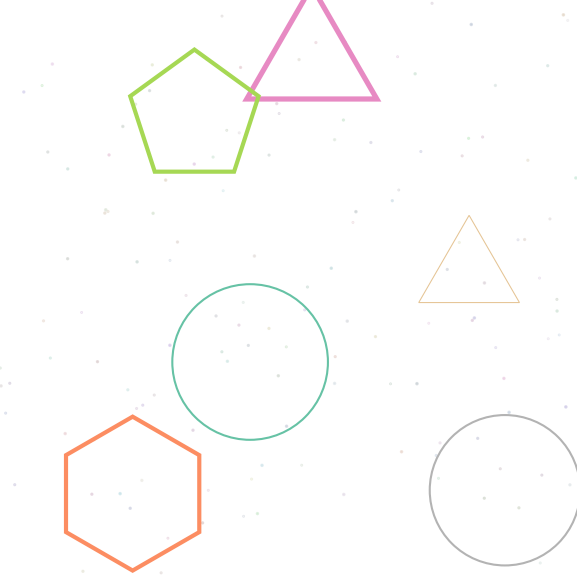[{"shape": "circle", "thickness": 1, "radius": 0.67, "center": [0.433, 0.372]}, {"shape": "hexagon", "thickness": 2, "radius": 0.67, "center": [0.23, 0.144]}, {"shape": "triangle", "thickness": 2.5, "radius": 0.65, "center": [0.54, 0.893]}, {"shape": "pentagon", "thickness": 2, "radius": 0.58, "center": [0.337, 0.796]}, {"shape": "triangle", "thickness": 0.5, "radius": 0.5, "center": [0.812, 0.526]}, {"shape": "circle", "thickness": 1, "radius": 0.65, "center": [0.874, 0.15]}]